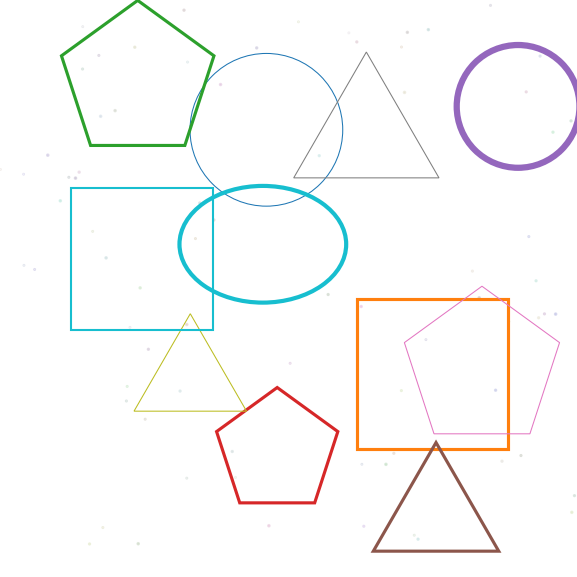[{"shape": "circle", "thickness": 0.5, "radius": 0.66, "center": [0.461, 0.774]}, {"shape": "square", "thickness": 1.5, "radius": 0.65, "center": [0.749, 0.351]}, {"shape": "pentagon", "thickness": 1.5, "radius": 0.69, "center": [0.238, 0.86]}, {"shape": "pentagon", "thickness": 1.5, "radius": 0.55, "center": [0.48, 0.218]}, {"shape": "circle", "thickness": 3, "radius": 0.53, "center": [0.897, 0.815]}, {"shape": "triangle", "thickness": 1.5, "radius": 0.63, "center": [0.755, 0.107]}, {"shape": "pentagon", "thickness": 0.5, "radius": 0.71, "center": [0.835, 0.362]}, {"shape": "triangle", "thickness": 0.5, "radius": 0.73, "center": [0.634, 0.764]}, {"shape": "triangle", "thickness": 0.5, "radius": 0.56, "center": [0.329, 0.343]}, {"shape": "square", "thickness": 1, "radius": 0.61, "center": [0.246, 0.551]}, {"shape": "oval", "thickness": 2, "radius": 0.72, "center": [0.455, 0.576]}]